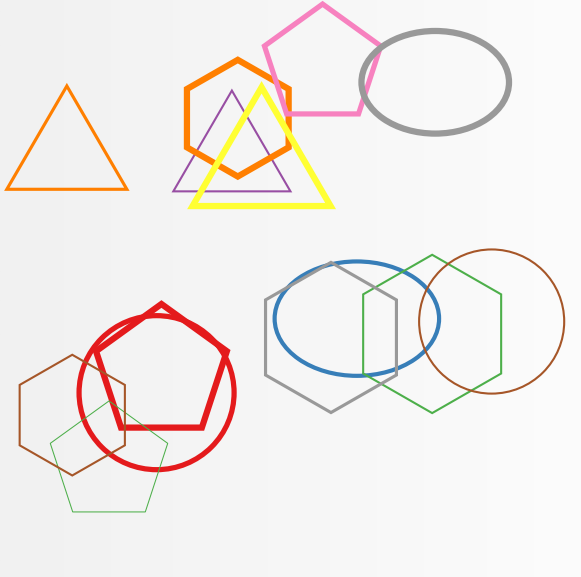[{"shape": "pentagon", "thickness": 3, "radius": 0.59, "center": [0.278, 0.354]}, {"shape": "circle", "thickness": 2.5, "radius": 0.67, "center": [0.269, 0.319]}, {"shape": "oval", "thickness": 2, "radius": 0.71, "center": [0.614, 0.447]}, {"shape": "pentagon", "thickness": 0.5, "radius": 0.53, "center": [0.188, 0.199]}, {"shape": "hexagon", "thickness": 1, "radius": 0.69, "center": [0.744, 0.421]}, {"shape": "triangle", "thickness": 1, "radius": 0.58, "center": [0.399, 0.726]}, {"shape": "hexagon", "thickness": 3, "radius": 0.51, "center": [0.409, 0.794]}, {"shape": "triangle", "thickness": 1.5, "radius": 0.6, "center": [0.115, 0.731]}, {"shape": "triangle", "thickness": 3, "radius": 0.69, "center": [0.45, 0.711]}, {"shape": "hexagon", "thickness": 1, "radius": 0.52, "center": [0.124, 0.28]}, {"shape": "circle", "thickness": 1, "radius": 0.62, "center": [0.846, 0.442]}, {"shape": "pentagon", "thickness": 2.5, "radius": 0.53, "center": [0.555, 0.887]}, {"shape": "oval", "thickness": 3, "radius": 0.63, "center": [0.749, 0.857]}, {"shape": "hexagon", "thickness": 1.5, "radius": 0.65, "center": [0.569, 0.415]}]